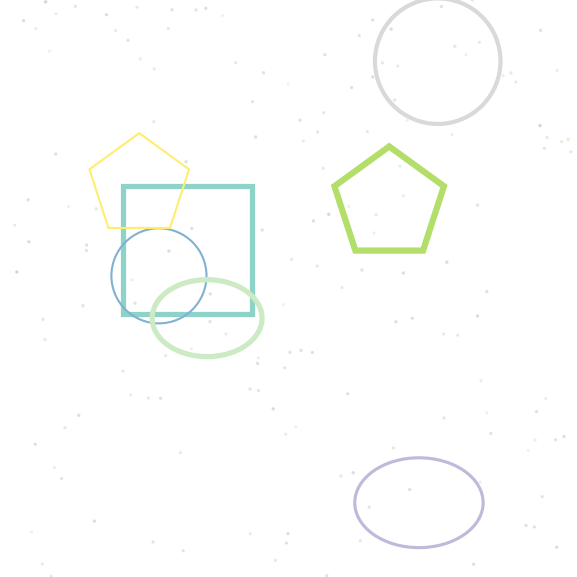[{"shape": "square", "thickness": 2.5, "radius": 0.56, "center": [0.325, 0.566]}, {"shape": "oval", "thickness": 1.5, "radius": 0.56, "center": [0.725, 0.129]}, {"shape": "circle", "thickness": 1, "radius": 0.41, "center": [0.275, 0.521]}, {"shape": "pentagon", "thickness": 3, "radius": 0.5, "center": [0.674, 0.646]}, {"shape": "circle", "thickness": 2, "radius": 0.54, "center": [0.758, 0.893]}, {"shape": "oval", "thickness": 2.5, "radius": 0.48, "center": [0.359, 0.448]}, {"shape": "pentagon", "thickness": 1, "radius": 0.45, "center": [0.241, 0.678]}]